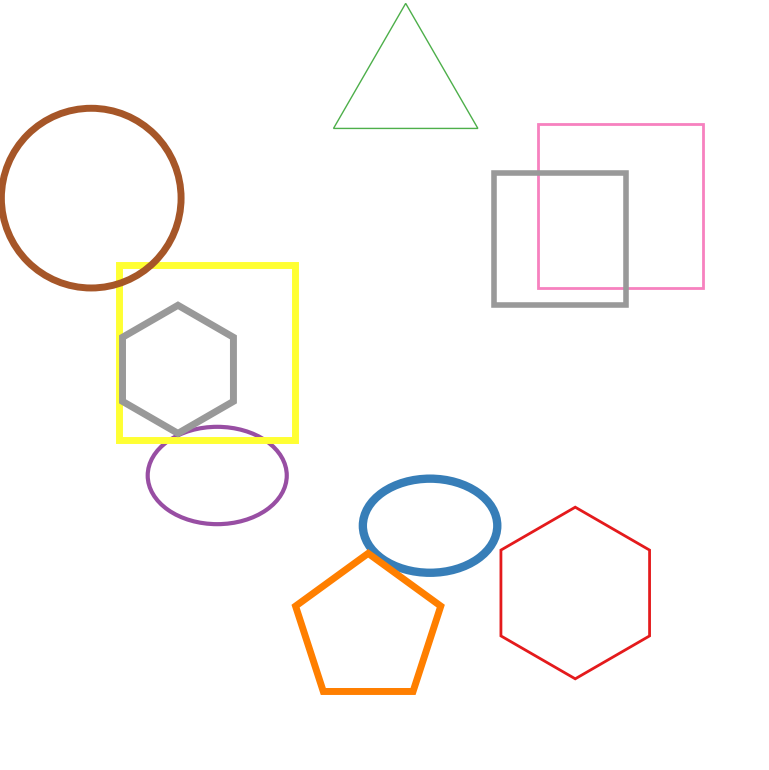[{"shape": "hexagon", "thickness": 1, "radius": 0.56, "center": [0.747, 0.23]}, {"shape": "oval", "thickness": 3, "radius": 0.44, "center": [0.559, 0.317]}, {"shape": "triangle", "thickness": 0.5, "radius": 0.54, "center": [0.527, 0.887]}, {"shape": "oval", "thickness": 1.5, "radius": 0.45, "center": [0.282, 0.382]}, {"shape": "pentagon", "thickness": 2.5, "radius": 0.5, "center": [0.478, 0.182]}, {"shape": "square", "thickness": 2.5, "radius": 0.57, "center": [0.269, 0.542]}, {"shape": "circle", "thickness": 2.5, "radius": 0.58, "center": [0.118, 0.743]}, {"shape": "square", "thickness": 1, "radius": 0.53, "center": [0.806, 0.733]}, {"shape": "square", "thickness": 2, "radius": 0.43, "center": [0.727, 0.69]}, {"shape": "hexagon", "thickness": 2.5, "radius": 0.42, "center": [0.231, 0.52]}]